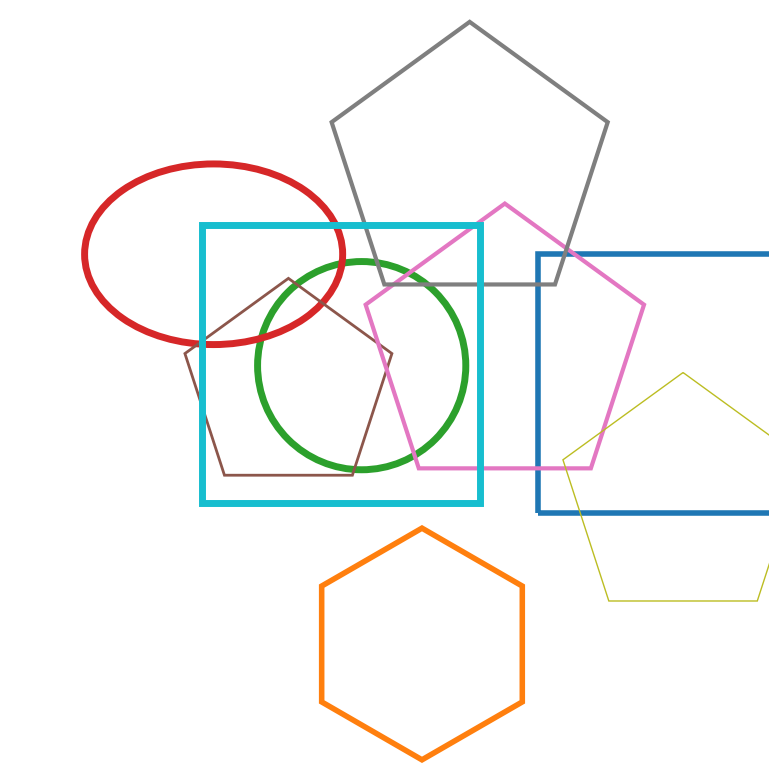[{"shape": "square", "thickness": 2, "radius": 0.84, "center": [0.868, 0.502]}, {"shape": "hexagon", "thickness": 2, "radius": 0.75, "center": [0.548, 0.164]}, {"shape": "circle", "thickness": 2.5, "radius": 0.68, "center": [0.47, 0.525]}, {"shape": "oval", "thickness": 2.5, "radius": 0.84, "center": [0.277, 0.67]}, {"shape": "pentagon", "thickness": 1, "radius": 0.71, "center": [0.375, 0.497]}, {"shape": "pentagon", "thickness": 1.5, "radius": 0.95, "center": [0.656, 0.546]}, {"shape": "pentagon", "thickness": 1.5, "radius": 0.94, "center": [0.61, 0.783]}, {"shape": "pentagon", "thickness": 0.5, "radius": 0.82, "center": [0.887, 0.352]}, {"shape": "square", "thickness": 2.5, "radius": 0.9, "center": [0.443, 0.527]}]